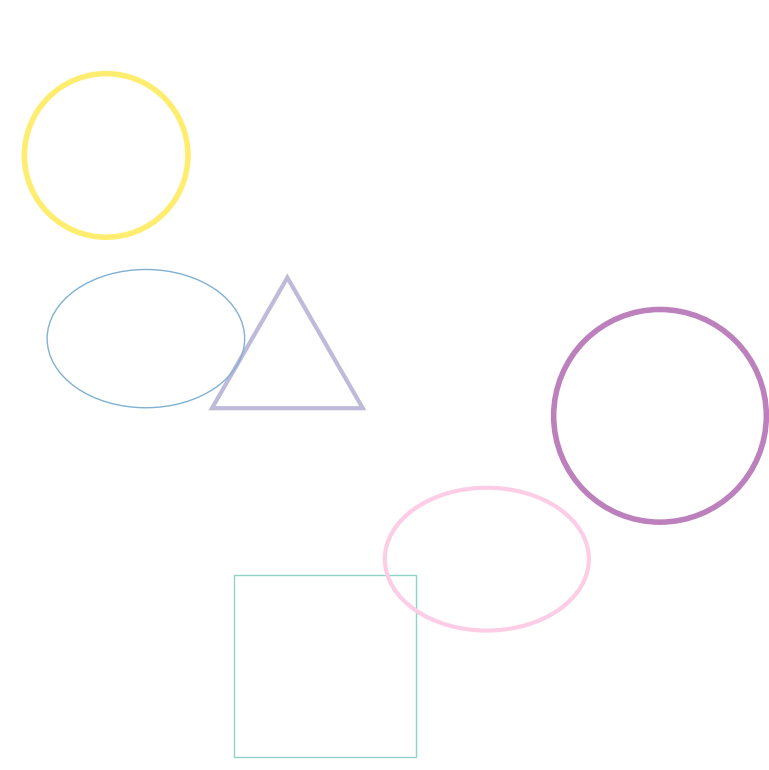[{"shape": "square", "thickness": 0.5, "radius": 0.59, "center": [0.422, 0.135]}, {"shape": "triangle", "thickness": 1.5, "radius": 0.57, "center": [0.373, 0.526]}, {"shape": "oval", "thickness": 0.5, "radius": 0.64, "center": [0.189, 0.56]}, {"shape": "oval", "thickness": 1.5, "radius": 0.66, "center": [0.632, 0.274]}, {"shape": "circle", "thickness": 2, "radius": 0.69, "center": [0.857, 0.46]}, {"shape": "circle", "thickness": 2, "radius": 0.53, "center": [0.138, 0.798]}]